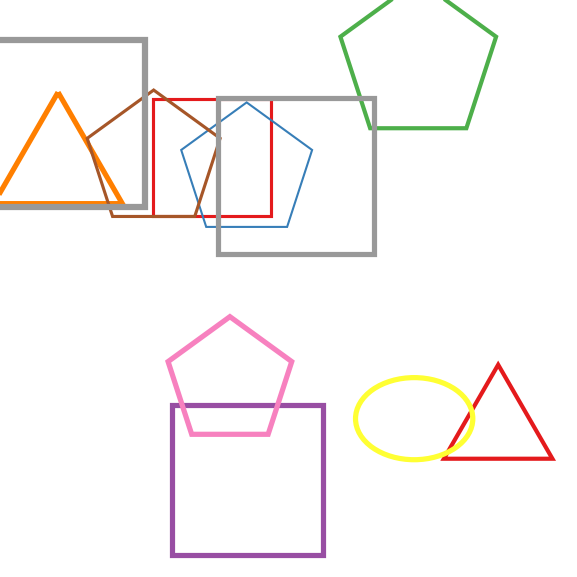[{"shape": "square", "thickness": 1.5, "radius": 0.51, "center": [0.367, 0.726]}, {"shape": "triangle", "thickness": 2, "radius": 0.54, "center": [0.863, 0.259]}, {"shape": "pentagon", "thickness": 1, "radius": 0.6, "center": [0.427, 0.703]}, {"shape": "pentagon", "thickness": 2, "radius": 0.71, "center": [0.724, 0.892]}, {"shape": "square", "thickness": 2.5, "radius": 0.65, "center": [0.429, 0.168]}, {"shape": "triangle", "thickness": 2.5, "radius": 0.64, "center": [0.101, 0.711]}, {"shape": "oval", "thickness": 2.5, "radius": 0.51, "center": [0.717, 0.274]}, {"shape": "pentagon", "thickness": 1.5, "radius": 0.61, "center": [0.266, 0.722]}, {"shape": "pentagon", "thickness": 2.5, "radius": 0.56, "center": [0.398, 0.338]}, {"shape": "square", "thickness": 3, "radius": 0.72, "center": [0.106, 0.785]}, {"shape": "square", "thickness": 2.5, "radius": 0.68, "center": [0.512, 0.694]}]